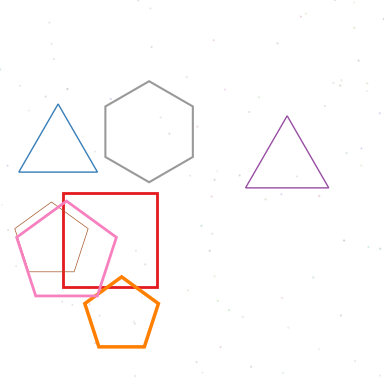[{"shape": "square", "thickness": 2, "radius": 0.61, "center": [0.285, 0.376]}, {"shape": "triangle", "thickness": 1, "radius": 0.59, "center": [0.151, 0.612]}, {"shape": "triangle", "thickness": 1, "radius": 0.62, "center": [0.746, 0.574]}, {"shape": "pentagon", "thickness": 2.5, "radius": 0.5, "center": [0.316, 0.18]}, {"shape": "pentagon", "thickness": 0.5, "radius": 0.5, "center": [0.134, 0.375]}, {"shape": "pentagon", "thickness": 2, "radius": 0.68, "center": [0.173, 0.341]}, {"shape": "hexagon", "thickness": 1.5, "radius": 0.66, "center": [0.387, 0.658]}]